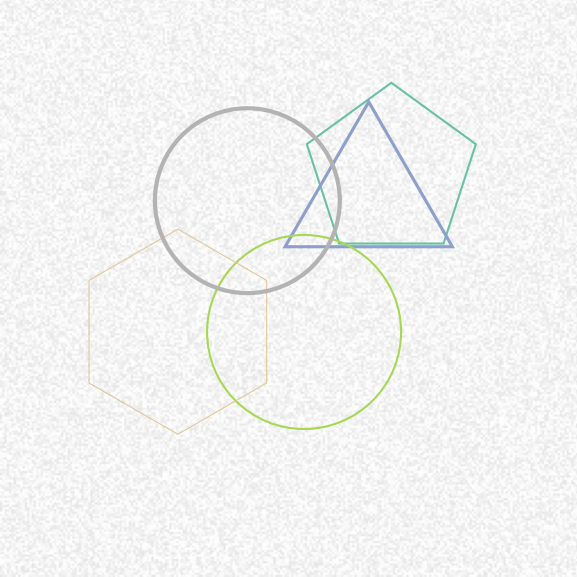[{"shape": "pentagon", "thickness": 1, "radius": 0.77, "center": [0.678, 0.702]}, {"shape": "triangle", "thickness": 1.5, "radius": 0.84, "center": [0.638, 0.655]}, {"shape": "circle", "thickness": 1, "radius": 0.84, "center": [0.527, 0.424]}, {"shape": "hexagon", "thickness": 0.5, "radius": 0.89, "center": [0.308, 0.425]}, {"shape": "circle", "thickness": 2, "radius": 0.8, "center": [0.428, 0.652]}]